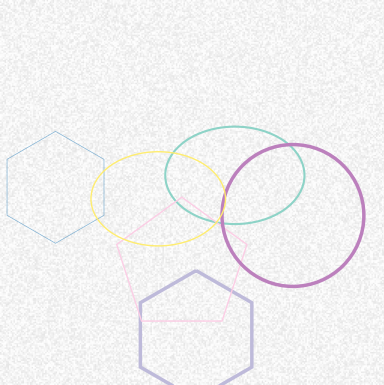[{"shape": "oval", "thickness": 1.5, "radius": 0.9, "center": [0.61, 0.545]}, {"shape": "hexagon", "thickness": 2.5, "radius": 0.84, "center": [0.509, 0.13]}, {"shape": "hexagon", "thickness": 0.5, "radius": 0.73, "center": [0.144, 0.513]}, {"shape": "pentagon", "thickness": 1, "radius": 0.89, "center": [0.472, 0.31]}, {"shape": "circle", "thickness": 2.5, "radius": 0.92, "center": [0.761, 0.44]}, {"shape": "oval", "thickness": 1, "radius": 0.87, "center": [0.411, 0.484]}]